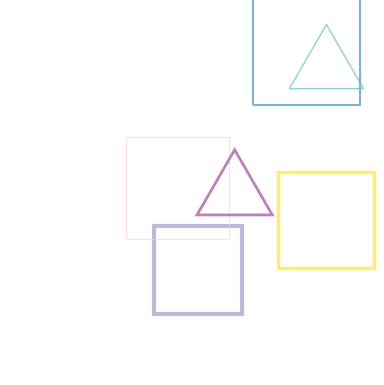[{"shape": "triangle", "thickness": 1, "radius": 0.56, "center": [0.848, 0.825]}, {"shape": "square", "thickness": 3, "radius": 0.57, "center": [0.514, 0.298]}, {"shape": "square", "thickness": 1.5, "radius": 0.7, "center": [0.796, 0.866]}, {"shape": "square", "thickness": 0.5, "radius": 0.67, "center": [0.46, 0.512]}, {"shape": "triangle", "thickness": 2, "radius": 0.56, "center": [0.609, 0.498]}, {"shape": "square", "thickness": 2.5, "radius": 0.62, "center": [0.847, 0.429]}]